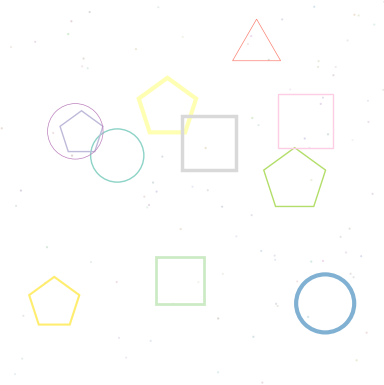[{"shape": "circle", "thickness": 1, "radius": 0.35, "center": [0.305, 0.596]}, {"shape": "pentagon", "thickness": 3, "radius": 0.39, "center": [0.435, 0.72]}, {"shape": "pentagon", "thickness": 1, "radius": 0.29, "center": [0.212, 0.654]}, {"shape": "triangle", "thickness": 0.5, "radius": 0.36, "center": [0.666, 0.878]}, {"shape": "circle", "thickness": 3, "radius": 0.38, "center": [0.845, 0.212]}, {"shape": "pentagon", "thickness": 1, "radius": 0.42, "center": [0.765, 0.532]}, {"shape": "square", "thickness": 1, "radius": 0.35, "center": [0.793, 0.686]}, {"shape": "square", "thickness": 2.5, "radius": 0.35, "center": [0.543, 0.629]}, {"shape": "circle", "thickness": 0.5, "radius": 0.36, "center": [0.196, 0.659]}, {"shape": "square", "thickness": 2, "radius": 0.31, "center": [0.468, 0.271]}, {"shape": "pentagon", "thickness": 1.5, "radius": 0.34, "center": [0.141, 0.212]}]